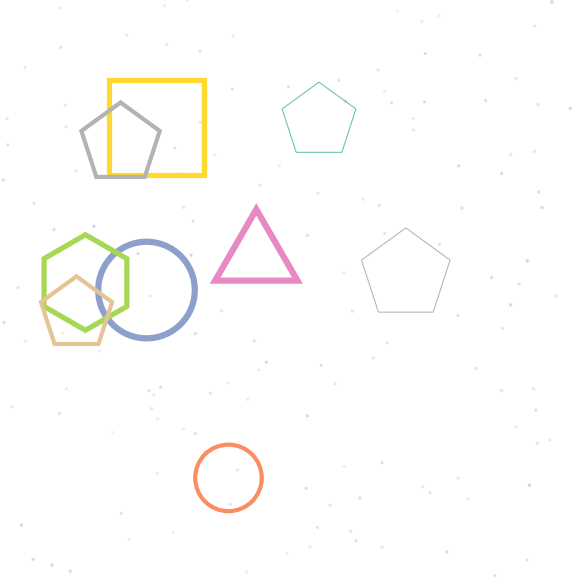[{"shape": "pentagon", "thickness": 0.5, "radius": 0.34, "center": [0.552, 0.79]}, {"shape": "circle", "thickness": 2, "radius": 0.29, "center": [0.396, 0.172]}, {"shape": "circle", "thickness": 3, "radius": 0.42, "center": [0.254, 0.497]}, {"shape": "triangle", "thickness": 3, "radius": 0.41, "center": [0.444, 0.554]}, {"shape": "hexagon", "thickness": 2.5, "radius": 0.41, "center": [0.148, 0.51]}, {"shape": "square", "thickness": 2.5, "radius": 0.41, "center": [0.271, 0.779]}, {"shape": "pentagon", "thickness": 2, "radius": 0.32, "center": [0.133, 0.456]}, {"shape": "pentagon", "thickness": 2, "radius": 0.36, "center": [0.209, 0.75]}, {"shape": "pentagon", "thickness": 0.5, "radius": 0.4, "center": [0.703, 0.524]}]